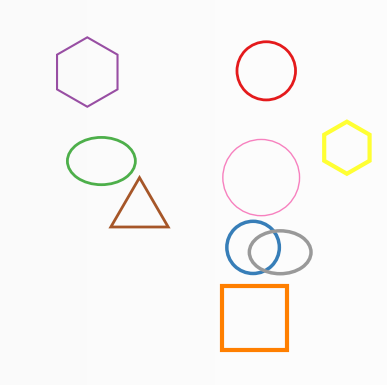[{"shape": "circle", "thickness": 2, "radius": 0.38, "center": [0.687, 0.816]}, {"shape": "circle", "thickness": 2.5, "radius": 0.34, "center": [0.653, 0.357]}, {"shape": "oval", "thickness": 2, "radius": 0.44, "center": [0.262, 0.582]}, {"shape": "hexagon", "thickness": 1.5, "radius": 0.45, "center": [0.225, 0.813]}, {"shape": "square", "thickness": 3, "radius": 0.42, "center": [0.657, 0.173]}, {"shape": "hexagon", "thickness": 3, "radius": 0.34, "center": [0.895, 0.616]}, {"shape": "triangle", "thickness": 2, "radius": 0.43, "center": [0.36, 0.453]}, {"shape": "circle", "thickness": 1, "radius": 0.49, "center": [0.674, 0.539]}, {"shape": "oval", "thickness": 2.5, "radius": 0.4, "center": [0.723, 0.345]}]